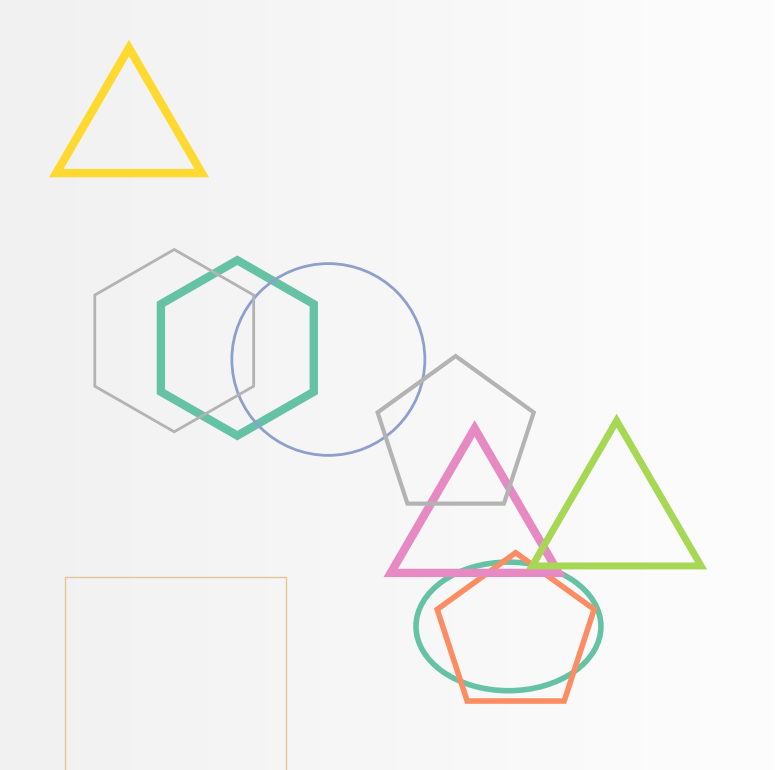[{"shape": "hexagon", "thickness": 3, "radius": 0.57, "center": [0.306, 0.548]}, {"shape": "oval", "thickness": 2, "radius": 0.6, "center": [0.656, 0.186]}, {"shape": "pentagon", "thickness": 2, "radius": 0.53, "center": [0.665, 0.176]}, {"shape": "circle", "thickness": 1, "radius": 0.62, "center": [0.424, 0.533]}, {"shape": "triangle", "thickness": 3, "radius": 0.63, "center": [0.612, 0.318]}, {"shape": "triangle", "thickness": 2.5, "radius": 0.63, "center": [0.796, 0.328]}, {"shape": "triangle", "thickness": 3, "radius": 0.54, "center": [0.166, 0.829]}, {"shape": "square", "thickness": 0.5, "radius": 0.71, "center": [0.226, 0.108]}, {"shape": "hexagon", "thickness": 1, "radius": 0.59, "center": [0.225, 0.558]}, {"shape": "pentagon", "thickness": 1.5, "radius": 0.53, "center": [0.588, 0.432]}]